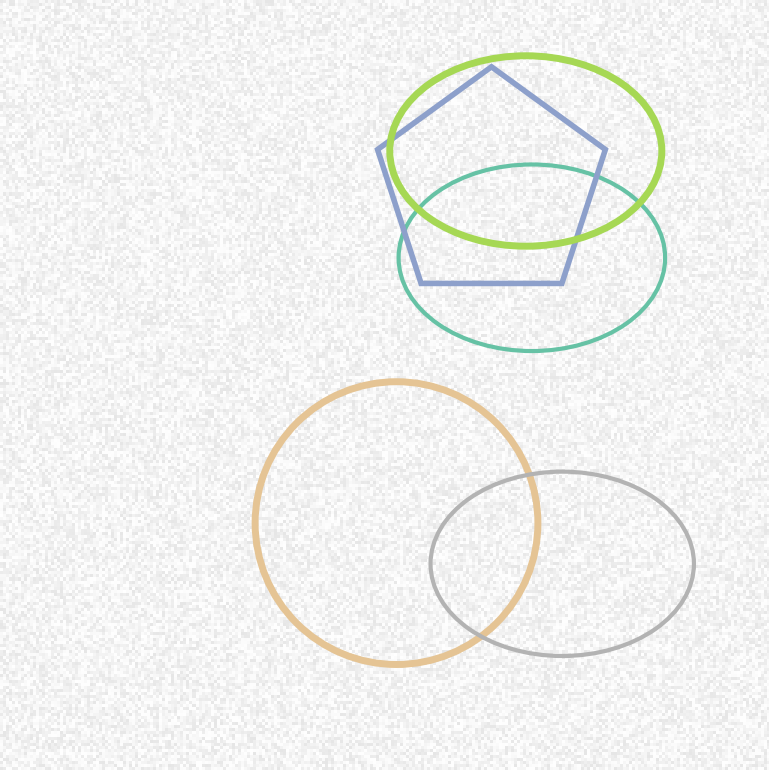[{"shape": "oval", "thickness": 1.5, "radius": 0.87, "center": [0.691, 0.665]}, {"shape": "pentagon", "thickness": 2, "radius": 0.78, "center": [0.638, 0.758]}, {"shape": "oval", "thickness": 2.5, "radius": 0.88, "center": [0.683, 0.804]}, {"shape": "circle", "thickness": 2.5, "radius": 0.92, "center": [0.515, 0.321]}, {"shape": "oval", "thickness": 1.5, "radius": 0.86, "center": [0.73, 0.268]}]